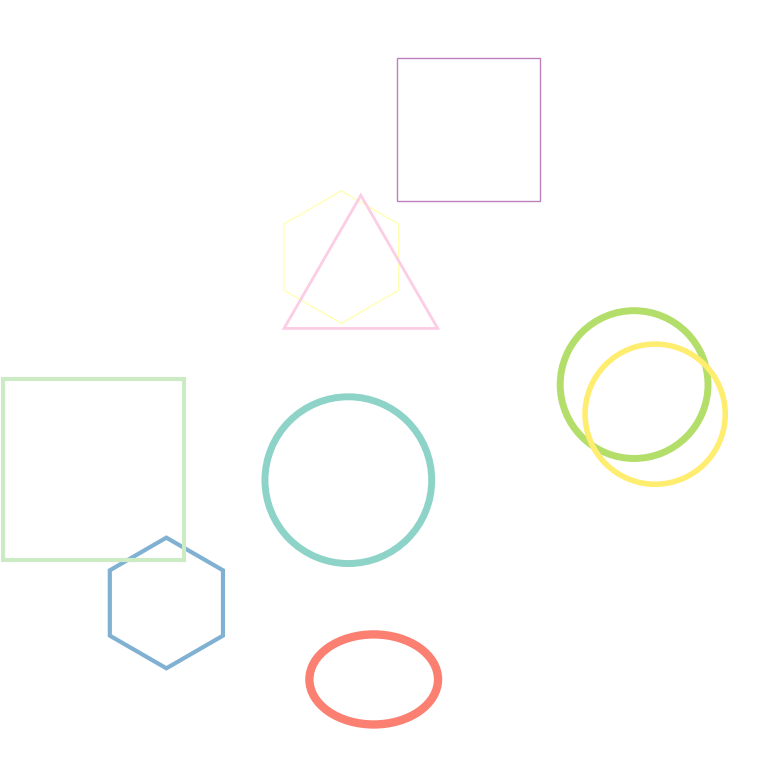[{"shape": "circle", "thickness": 2.5, "radius": 0.54, "center": [0.452, 0.376]}, {"shape": "hexagon", "thickness": 0.5, "radius": 0.43, "center": [0.443, 0.666]}, {"shape": "oval", "thickness": 3, "radius": 0.42, "center": [0.485, 0.118]}, {"shape": "hexagon", "thickness": 1.5, "radius": 0.42, "center": [0.216, 0.217]}, {"shape": "circle", "thickness": 2.5, "radius": 0.48, "center": [0.824, 0.501]}, {"shape": "triangle", "thickness": 1, "radius": 0.58, "center": [0.469, 0.631]}, {"shape": "square", "thickness": 0.5, "radius": 0.46, "center": [0.609, 0.831]}, {"shape": "square", "thickness": 1.5, "radius": 0.59, "center": [0.122, 0.391]}, {"shape": "circle", "thickness": 2, "radius": 0.46, "center": [0.851, 0.462]}]